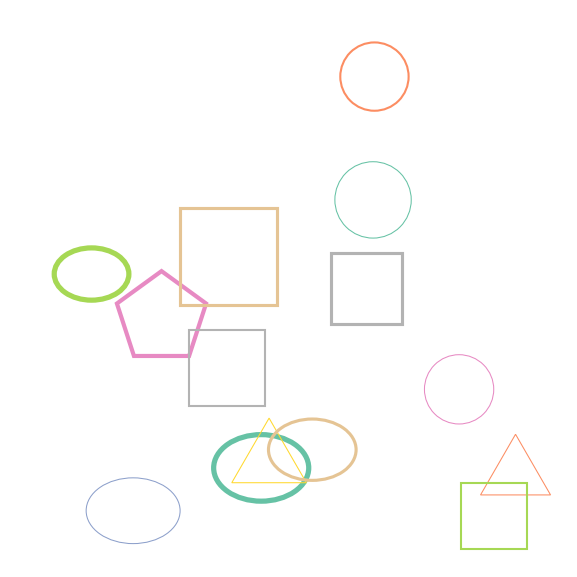[{"shape": "circle", "thickness": 0.5, "radius": 0.33, "center": [0.646, 0.653]}, {"shape": "oval", "thickness": 2.5, "radius": 0.41, "center": [0.452, 0.189]}, {"shape": "circle", "thickness": 1, "radius": 0.3, "center": [0.648, 0.867]}, {"shape": "triangle", "thickness": 0.5, "radius": 0.35, "center": [0.893, 0.177]}, {"shape": "oval", "thickness": 0.5, "radius": 0.41, "center": [0.231, 0.115]}, {"shape": "circle", "thickness": 0.5, "radius": 0.3, "center": [0.795, 0.325]}, {"shape": "pentagon", "thickness": 2, "radius": 0.41, "center": [0.28, 0.448]}, {"shape": "square", "thickness": 1, "radius": 0.29, "center": [0.856, 0.106]}, {"shape": "oval", "thickness": 2.5, "radius": 0.32, "center": [0.159, 0.525]}, {"shape": "triangle", "thickness": 0.5, "radius": 0.37, "center": [0.466, 0.201]}, {"shape": "square", "thickness": 1.5, "radius": 0.42, "center": [0.395, 0.555]}, {"shape": "oval", "thickness": 1.5, "radius": 0.38, "center": [0.541, 0.22]}, {"shape": "square", "thickness": 1.5, "radius": 0.31, "center": [0.634, 0.5]}, {"shape": "square", "thickness": 1, "radius": 0.33, "center": [0.393, 0.362]}]